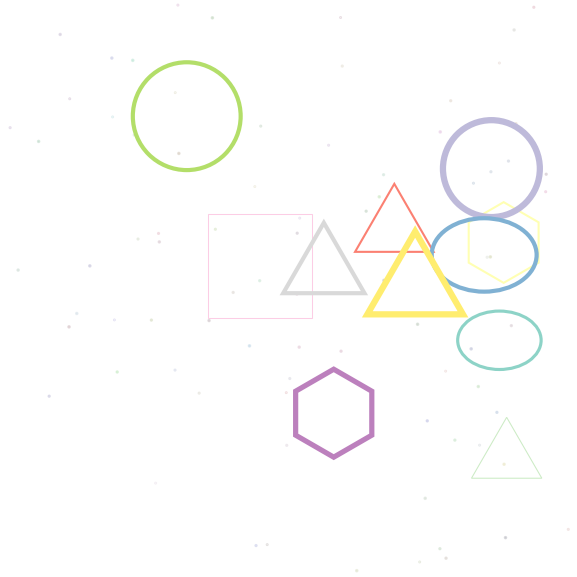[{"shape": "oval", "thickness": 1.5, "radius": 0.36, "center": [0.865, 0.41]}, {"shape": "hexagon", "thickness": 1, "radius": 0.35, "center": [0.872, 0.579]}, {"shape": "circle", "thickness": 3, "radius": 0.42, "center": [0.851, 0.707]}, {"shape": "triangle", "thickness": 1, "radius": 0.39, "center": [0.683, 0.602]}, {"shape": "oval", "thickness": 2, "radius": 0.45, "center": [0.838, 0.558]}, {"shape": "circle", "thickness": 2, "radius": 0.47, "center": [0.323, 0.798]}, {"shape": "square", "thickness": 0.5, "radius": 0.45, "center": [0.451, 0.539]}, {"shape": "triangle", "thickness": 2, "radius": 0.41, "center": [0.561, 0.532]}, {"shape": "hexagon", "thickness": 2.5, "radius": 0.38, "center": [0.578, 0.284]}, {"shape": "triangle", "thickness": 0.5, "radius": 0.35, "center": [0.877, 0.206]}, {"shape": "triangle", "thickness": 3, "radius": 0.48, "center": [0.719, 0.503]}]